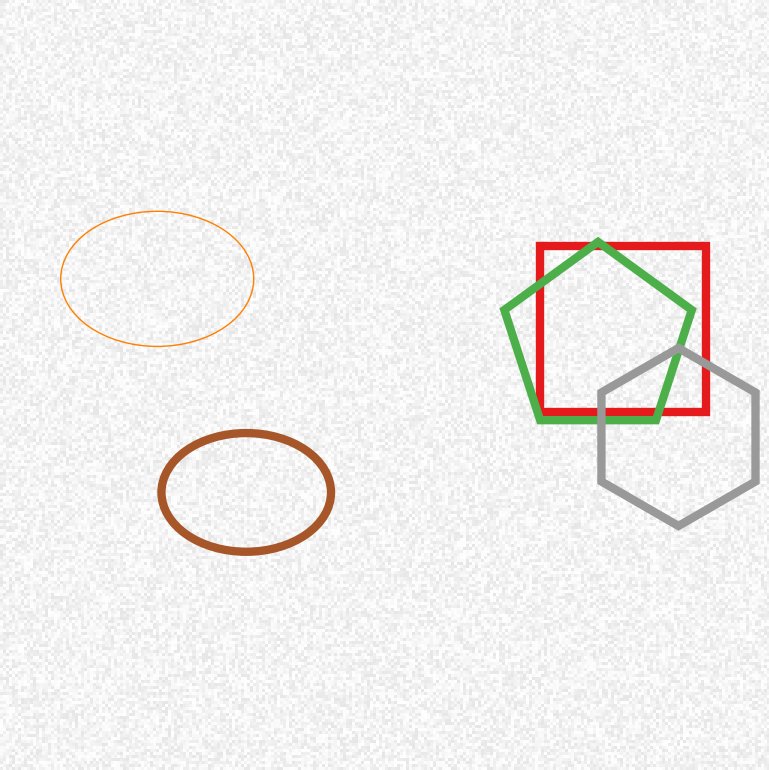[{"shape": "square", "thickness": 3, "radius": 0.54, "center": [0.809, 0.572]}, {"shape": "pentagon", "thickness": 3, "radius": 0.64, "center": [0.777, 0.558]}, {"shape": "oval", "thickness": 0.5, "radius": 0.63, "center": [0.204, 0.638]}, {"shape": "oval", "thickness": 3, "radius": 0.55, "center": [0.32, 0.361]}, {"shape": "hexagon", "thickness": 3, "radius": 0.58, "center": [0.881, 0.432]}]